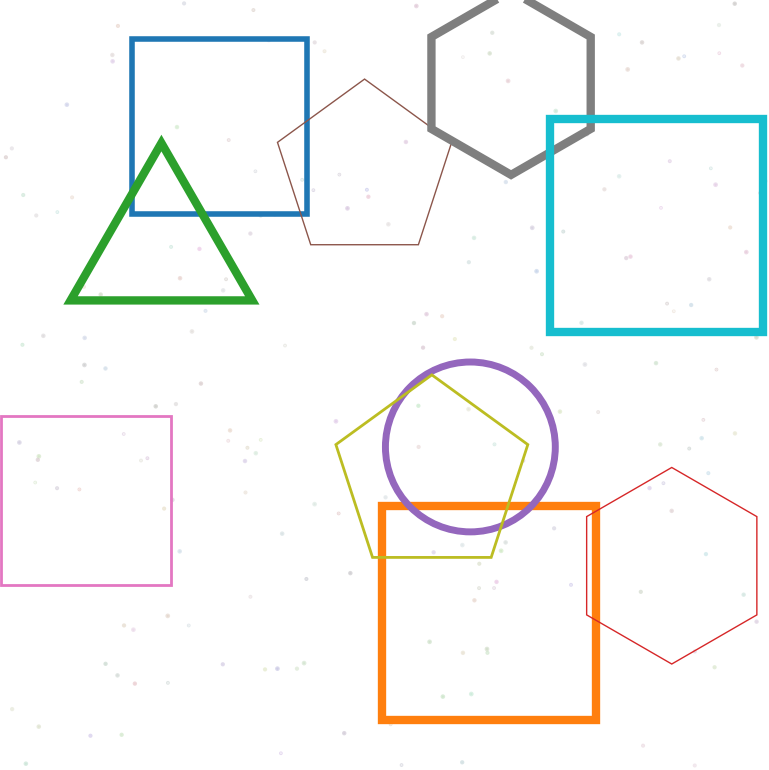[{"shape": "square", "thickness": 2, "radius": 0.57, "center": [0.285, 0.836]}, {"shape": "square", "thickness": 3, "radius": 0.7, "center": [0.635, 0.204]}, {"shape": "triangle", "thickness": 3, "radius": 0.68, "center": [0.21, 0.678]}, {"shape": "hexagon", "thickness": 0.5, "radius": 0.64, "center": [0.872, 0.265]}, {"shape": "circle", "thickness": 2.5, "radius": 0.55, "center": [0.611, 0.42]}, {"shape": "pentagon", "thickness": 0.5, "radius": 0.59, "center": [0.473, 0.778]}, {"shape": "square", "thickness": 1, "radius": 0.55, "center": [0.112, 0.35]}, {"shape": "hexagon", "thickness": 3, "radius": 0.6, "center": [0.664, 0.892]}, {"shape": "pentagon", "thickness": 1, "radius": 0.66, "center": [0.561, 0.382]}, {"shape": "square", "thickness": 3, "radius": 0.69, "center": [0.853, 0.707]}]